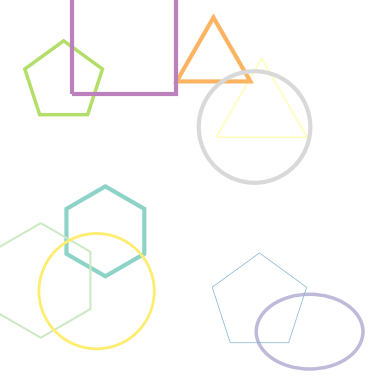[{"shape": "hexagon", "thickness": 3, "radius": 0.58, "center": [0.274, 0.399]}, {"shape": "triangle", "thickness": 1, "radius": 0.68, "center": [0.68, 0.712]}, {"shape": "oval", "thickness": 2.5, "radius": 0.69, "center": [0.804, 0.139]}, {"shape": "pentagon", "thickness": 0.5, "radius": 0.64, "center": [0.674, 0.214]}, {"shape": "triangle", "thickness": 3, "radius": 0.55, "center": [0.554, 0.844]}, {"shape": "pentagon", "thickness": 2.5, "radius": 0.53, "center": [0.165, 0.788]}, {"shape": "circle", "thickness": 3, "radius": 0.72, "center": [0.661, 0.67]}, {"shape": "square", "thickness": 3, "radius": 0.67, "center": [0.322, 0.892]}, {"shape": "hexagon", "thickness": 1.5, "radius": 0.74, "center": [0.106, 0.272]}, {"shape": "circle", "thickness": 2, "radius": 0.75, "center": [0.251, 0.244]}]